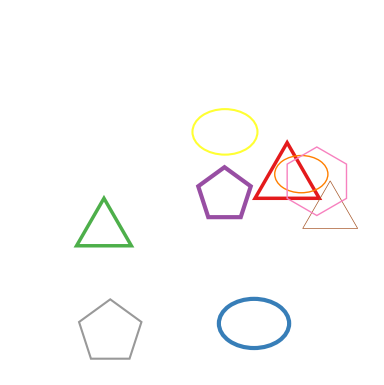[{"shape": "triangle", "thickness": 2.5, "radius": 0.48, "center": [0.746, 0.533]}, {"shape": "oval", "thickness": 3, "radius": 0.46, "center": [0.66, 0.16]}, {"shape": "triangle", "thickness": 2.5, "radius": 0.41, "center": [0.27, 0.403]}, {"shape": "pentagon", "thickness": 3, "radius": 0.36, "center": [0.583, 0.494]}, {"shape": "oval", "thickness": 1, "radius": 0.35, "center": [0.783, 0.548]}, {"shape": "oval", "thickness": 1.5, "radius": 0.42, "center": [0.584, 0.657]}, {"shape": "triangle", "thickness": 0.5, "radius": 0.41, "center": [0.858, 0.448]}, {"shape": "hexagon", "thickness": 1, "radius": 0.44, "center": [0.823, 0.529]}, {"shape": "pentagon", "thickness": 1.5, "radius": 0.43, "center": [0.286, 0.137]}]